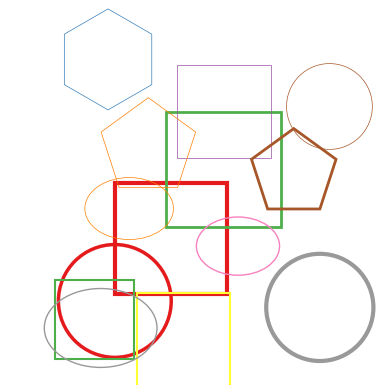[{"shape": "square", "thickness": 3, "radius": 0.72, "center": [0.444, 0.38]}, {"shape": "circle", "thickness": 2.5, "radius": 0.73, "center": [0.298, 0.218]}, {"shape": "hexagon", "thickness": 0.5, "radius": 0.66, "center": [0.281, 0.846]}, {"shape": "square", "thickness": 2, "radius": 0.75, "center": [0.579, 0.559]}, {"shape": "square", "thickness": 1.5, "radius": 0.51, "center": [0.246, 0.169]}, {"shape": "square", "thickness": 0.5, "radius": 0.61, "center": [0.583, 0.711]}, {"shape": "pentagon", "thickness": 0.5, "radius": 0.65, "center": [0.385, 0.617]}, {"shape": "oval", "thickness": 0.5, "radius": 0.58, "center": [0.335, 0.458]}, {"shape": "square", "thickness": 1.5, "radius": 0.6, "center": [0.477, 0.118]}, {"shape": "circle", "thickness": 0.5, "radius": 0.56, "center": [0.856, 0.723]}, {"shape": "pentagon", "thickness": 2, "radius": 0.58, "center": [0.763, 0.551]}, {"shape": "oval", "thickness": 1, "radius": 0.54, "center": [0.618, 0.361]}, {"shape": "oval", "thickness": 1, "radius": 0.73, "center": [0.261, 0.148]}, {"shape": "circle", "thickness": 3, "radius": 0.7, "center": [0.831, 0.202]}]